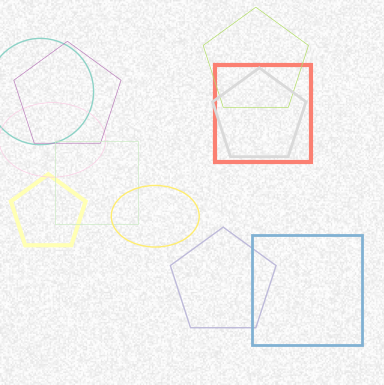[{"shape": "circle", "thickness": 1, "radius": 0.69, "center": [0.105, 0.762]}, {"shape": "pentagon", "thickness": 3, "radius": 0.51, "center": [0.125, 0.445]}, {"shape": "pentagon", "thickness": 1, "radius": 0.72, "center": [0.58, 0.266]}, {"shape": "square", "thickness": 3, "radius": 0.63, "center": [0.683, 0.706]}, {"shape": "square", "thickness": 2, "radius": 0.71, "center": [0.798, 0.246]}, {"shape": "pentagon", "thickness": 0.5, "radius": 0.72, "center": [0.664, 0.838]}, {"shape": "oval", "thickness": 0.5, "radius": 0.69, "center": [0.136, 0.637]}, {"shape": "pentagon", "thickness": 2, "radius": 0.64, "center": [0.674, 0.696]}, {"shape": "pentagon", "thickness": 0.5, "radius": 0.73, "center": [0.175, 0.746]}, {"shape": "square", "thickness": 0.5, "radius": 0.54, "center": [0.251, 0.526]}, {"shape": "oval", "thickness": 1, "radius": 0.57, "center": [0.403, 0.438]}]